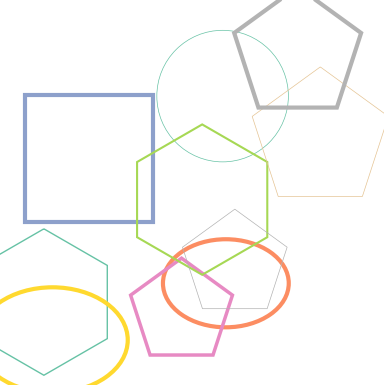[{"shape": "hexagon", "thickness": 1, "radius": 0.95, "center": [0.114, 0.215]}, {"shape": "circle", "thickness": 0.5, "radius": 0.85, "center": [0.578, 0.75]}, {"shape": "oval", "thickness": 3, "radius": 0.82, "center": [0.587, 0.264]}, {"shape": "square", "thickness": 3, "radius": 0.83, "center": [0.231, 0.588]}, {"shape": "pentagon", "thickness": 2.5, "radius": 0.7, "center": [0.472, 0.19]}, {"shape": "hexagon", "thickness": 1.5, "radius": 0.98, "center": [0.525, 0.482]}, {"shape": "oval", "thickness": 3, "radius": 0.98, "center": [0.136, 0.117]}, {"shape": "pentagon", "thickness": 0.5, "radius": 0.93, "center": [0.832, 0.64]}, {"shape": "pentagon", "thickness": 3, "radius": 0.87, "center": [0.773, 0.861]}, {"shape": "pentagon", "thickness": 0.5, "radius": 0.71, "center": [0.61, 0.314]}]